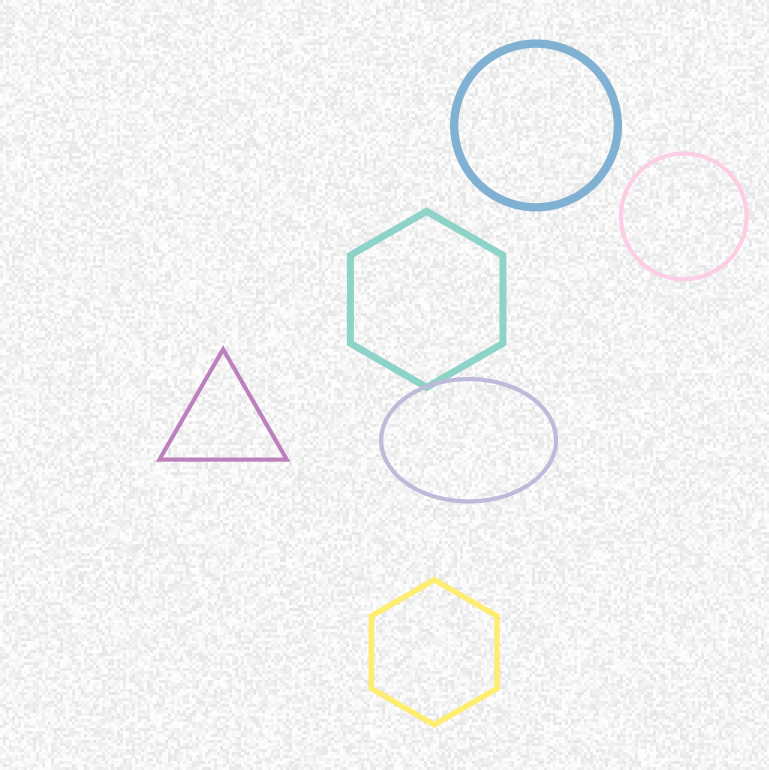[{"shape": "hexagon", "thickness": 2.5, "radius": 0.57, "center": [0.554, 0.611]}, {"shape": "oval", "thickness": 1.5, "radius": 0.57, "center": [0.609, 0.428]}, {"shape": "circle", "thickness": 3, "radius": 0.53, "center": [0.696, 0.837]}, {"shape": "circle", "thickness": 1.5, "radius": 0.41, "center": [0.888, 0.719]}, {"shape": "triangle", "thickness": 1.5, "radius": 0.48, "center": [0.29, 0.451]}, {"shape": "hexagon", "thickness": 2, "radius": 0.47, "center": [0.564, 0.153]}]